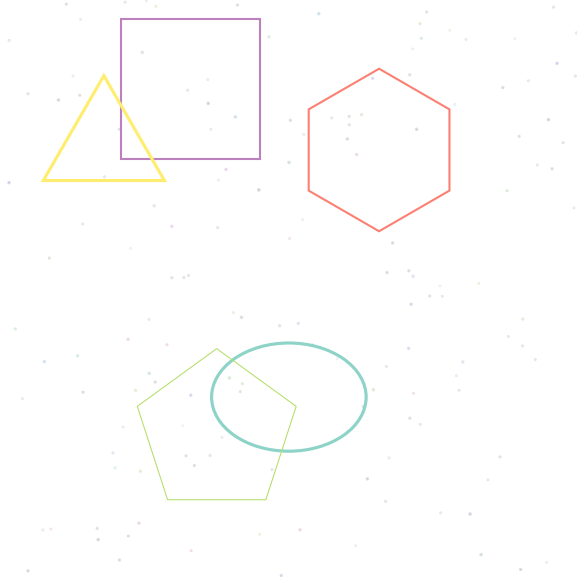[{"shape": "oval", "thickness": 1.5, "radius": 0.67, "center": [0.5, 0.312]}, {"shape": "hexagon", "thickness": 1, "radius": 0.7, "center": [0.656, 0.739]}, {"shape": "pentagon", "thickness": 0.5, "radius": 0.72, "center": [0.375, 0.251]}, {"shape": "square", "thickness": 1, "radius": 0.6, "center": [0.33, 0.845]}, {"shape": "triangle", "thickness": 1.5, "radius": 0.61, "center": [0.18, 0.747]}]